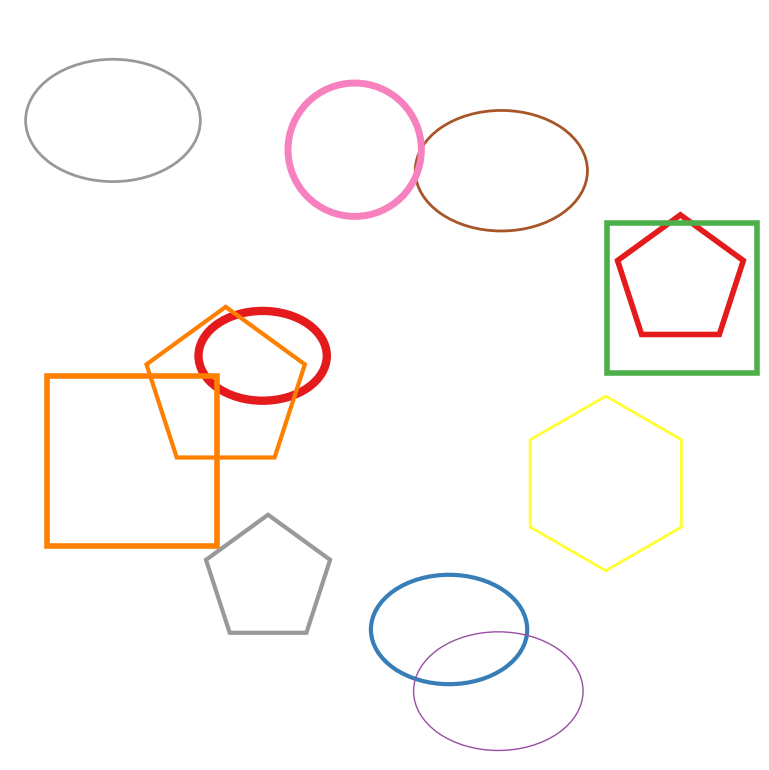[{"shape": "pentagon", "thickness": 2, "radius": 0.43, "center": [0.884, 0.635]}, {"shape": "oval", "thickness": 3, "radius": 0.42, "center": [0.341, 0.538]}, {"shape": "oval", "thickness": 1.5, "radius": 0.51, "center": [0.583, 0.182]}, {"shape": "square", "thickness": 2, "radius": 0.49, "center": [0.886, 0.613]}, {"shape": "oval", "thickness": 0.5, "radius": 0.55, "center": [0.647, 0.102]}, {"shape": "square", "thickness": 2, "radius": 0.55, "center": [0.172, 0.401]}, {"shape": "pentagon", "thickness": 1.5, "radius": 0.54, "center": [0.293, 0.493]}, {"shape": "hexagon", "thickness": 1, "radius": 0.57, "center": [0.787, 0.372]}, {"shape": "oval", "thickness": 1, "radius": 0.56, "center": [0.651, 0.778]}, {"shape": "circle", "thickness": 2.5, "radius": 0.43, "center": [0.461, 0.806]}, {"shape": "oval", "thickness": 1, "radius": 0.57, "center": [0.147, 0.844]}, {"shape": "pentagon", "thickness": 1.5, "radius": 0.42, "center": [0.348, 0.247]}]